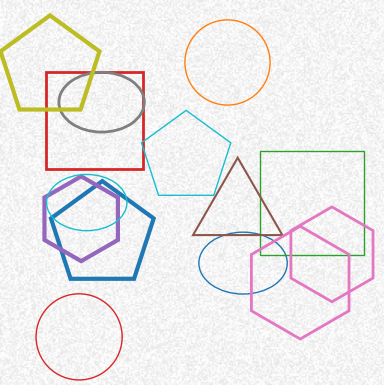[{"shape": "oval", "thickness": 1, "radius": 0.57, "center": [0.631, 0.317]}, {"shape": "pentagon", "thickness": 3, "radius": 0.7, "center": [0.266, 0.389]}, {"shape": "circle", "thickness": 1, "radius": 0.55, "center": [0.591, 0.838]}, {"shape": "square", "thickness": 1, "radius": 0.67, "center": [0.81, 0.474]}, {"shape": "circle", "thickness": 1, "radius": 0.56, "center": [0.205, 0.125]}, {"shape": "square", "thickness": 2, "radius": 0.63, "center": [0.245, 0.688]}, {"shape": "hexagon", "thickness": 3, "radius": 0.55, "center": [0.211, 0.432]}, {"shape": "triangle", "thickness": 1.5, "radius": 0.67, "center": [0.617, 0.456]}, {"shape": "hexagon", "thickness": 2, "radius": 0.62, "center": [0.862, 0.339]}, {"shape": "hexagon", "thickness": 2, "radius": 0.73, "center": [0.78, 0.266]}, {"shape": "oval", "thickness": 2, "radius": 0.55, "center": [0.264, 0.735]}, {"shape": "pentagon", "thickness": 3, "radius": 0.68, "center": [0.13, 0.825]}, {"shape": "oval", "thickness": 1, "radius": 0.52, "center": [0.225, 0.474]}, {"shape": "pentagon", "thickness": 1, "radius": 0.61, "center": [0.484, 0.591]}]